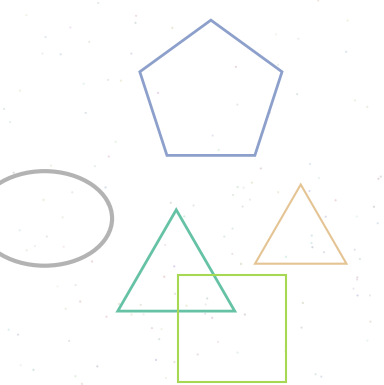[{"shape": "triangle", "thickness": 2, "radius": 0.88, "center": [0.458, 0.28]}, {"shape": "pentagon", "thickness": 2, "radius": 0.97, "center": [0.548, 0.754]}, {"shape": "square", "thickness": 1.5, "radius": 0.7, "center": [0.603, 0.147]}, {"shape": "triangle", "thickness": 1.5, "radius": 0.69, "center": [0.781, 0.384]}, {"shape": "oval", "thickness": 3, "radius": 0.88, "center": [0.116, 0.433]}]